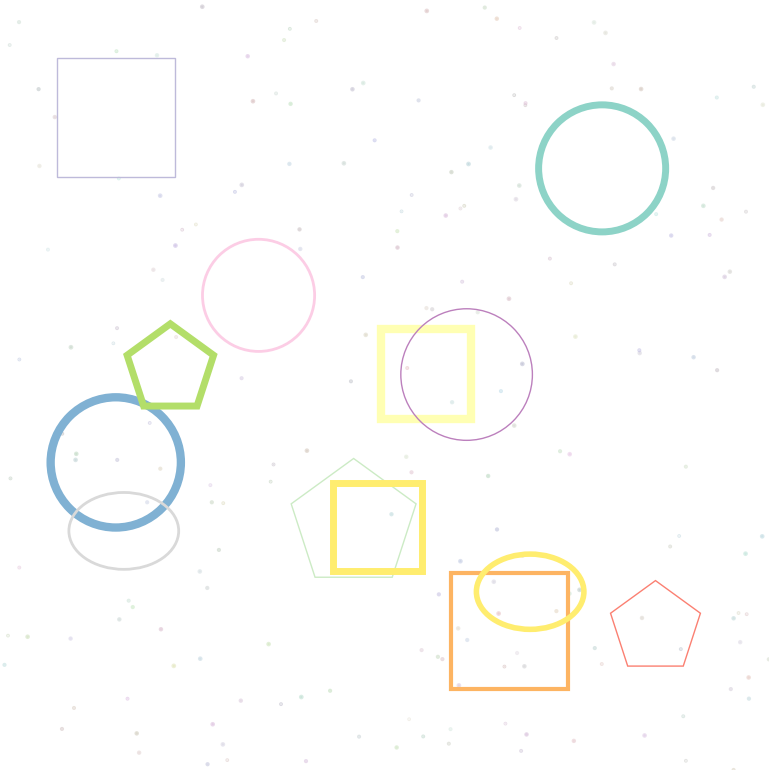[{"shape": "circle", "thickness": 2.5, "radius": 0.41, "center": [0.782, 0.781]}, {"shape": "square", "thickness": 3, "radius": 0.29, "center": [0.553, 0.515]}, {"shape": "square", "thickness": 0.5, "radius": 0.38, "center": [0.151, 0.847]}, {"shape": "pentagon", "thickness": 0.5, "radius": 0.31, "center": [0.851, 0.185]}, {"shape": "circle", "thickness": 3, "radius": 0.42, "center": [0.15, 0.399]}, {"shape": "square", "thickness": 1.5, "radius": 0.38, "center": [0.662, 0.18]}, {"shape": "pentagon", "thickness": 2.5, "radius": 0.3, "center": [0.221, 0.52]}, {"shape": "circle", "thickness": 1, "radius": 0.36, "center": [0.336, 0.616]}, {"shape": "oval", "thickness": 1, "radius": 0.36, "center": [0.161, 0.311]}, {"shape": "circle", "thickness": 0.5, "radius": 0.43, "center": [0.606, 0.514]}, {"shape": "pentagon", "thickness": 0.5, "radius": 0.43, "center": [0.459, 0.319]}, {"shape": "square", "thickness": 2.5, "radius": 0.29, "center": [0.49, 0.316]}, {"shape": "oval", "thickness": 2, "radius": 0.35, "center": [0.689, 0.232]}]